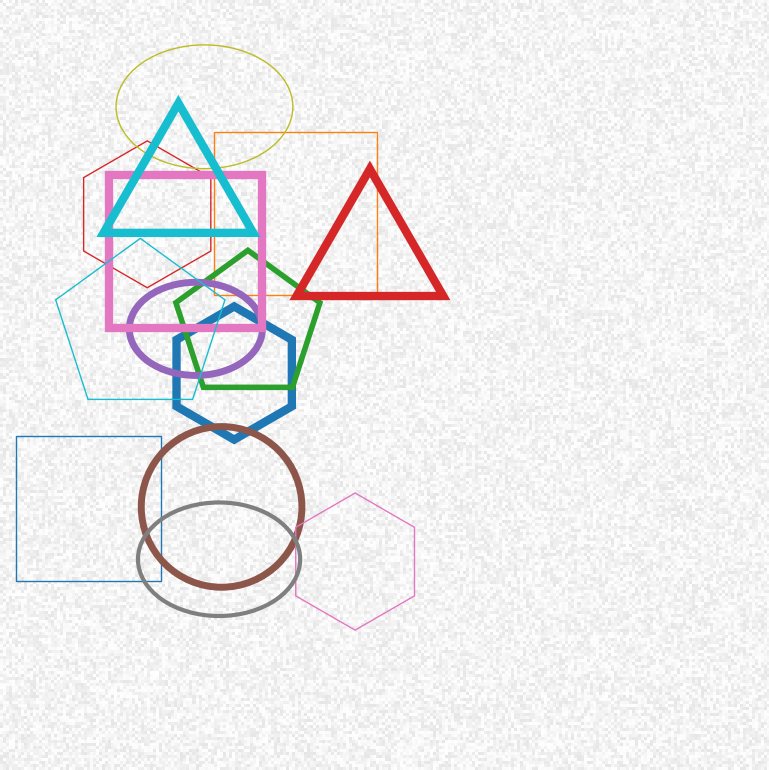[{"shape": "square", "thickness": 0.5, "radius": 0.47, "center": [0.115, 0.34]}, {"shape": "hexagon", "thickness": 3, "radius": 0.43, "center": [0.304, 0.516]}, {"shape": "square", "thickness": 0.5, "radius": 0.53, "center": [0.384, 0.722]}, {"shape": "pentagon", "thickness": 2, "radius": 0.49, "center": [0.322, 0.577]}, {"shape": "hexagon", "thickness": 0.5, "radius": 0.48, "center": [0.191, 0.722]}, {"shape": "triangle", "thickness": 3, "radius": 0.55, "center": [0.48, 0.671]}, {"shape": "oval", "thickness": 2.5, "radius": 0.43, "center": [0.254, 0.573]}, {"shape": "circle", "thickness": 2.5, "radius": 0.52, "center": [0.288, 0.342]}, {"shape": "hexagon", "thickness": 0.5, "radius": 0.45, "center": [0.461, 0.271]}, {"shape": "square", "thickness": 3, "radius": 0.5, "center": [0.241, 0.673]}, {"shape": "oval", "thickness": 1.5, "radius": 0.53, "center": [0.284, 0.274]}, {"shape": "oval", "thickness": 0.5, "radius": 0.57, "center": [0.266, 0.861]}, {"shape": "pentagon", "thickness": 0.5, "radius": 0.58, "center": [0.182, 0.575]}, {"shape": "triangle", "thickness": 3, "radius": 0.56, "center": [0.232, 0.754]}]